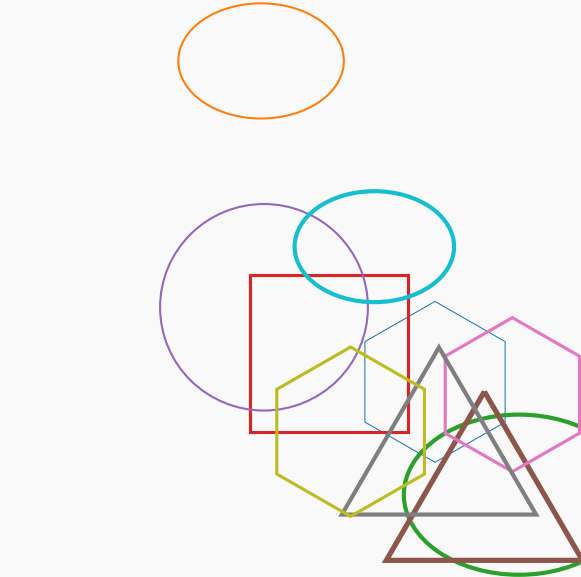[{"shape": "hexagon", "thickness": 0.5, "radius": 0.7, "center": [0.748, 0.338]}, {"shape": "oval", "thickness": 1, "radius": 0.71, "center": [0.449, 0.894]}, {"shape": "oval", "thickness": 2, "radius": 0.99, "center": [0.893, 0.143]}, {"shape": "square", "thickness": 1.5, "radius": 0.68, "center": [0.565, 0.387]}, {"shape": "circle", "thickness": 1, "radius": 0.89, "center": [0.454, 0.467]}, {"shape": "triangle", "thickness": 2.5, "radius": 0.97, "center": [0.833, 0.126]}, {"shape": "hexagon", "thickness": 1.5, "radius": 0.67, "center": [0.881, 0.316]}, {"shape": "triangle", "thickness": 2, "radius": 0.96, "center": [0.755, 0.205]}, {"shape": "hexagon", "thickness": 1.5, "radius": 0.73, "center": [0.603, 0.252]}, {"shape": "oval", "thickness": 2, "radius": 0.69, "center": [0.644, 0.572]}]